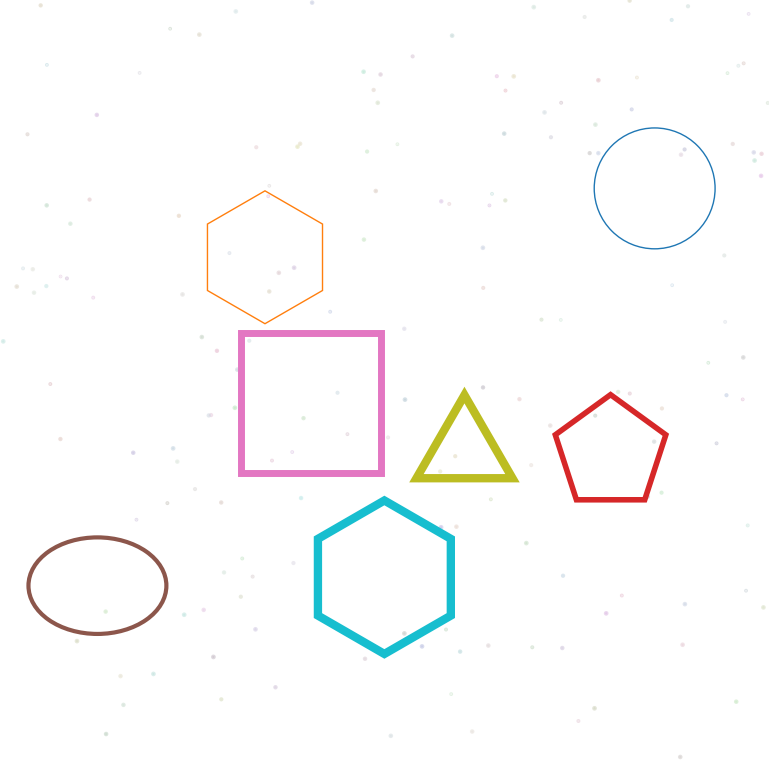[{"shape": "circle", "thickness": 0.5, "radius": 0.39, "center": [0.85, 0.755]}, {"shape": "hexagon", "thickness": 0.5, "radius": 0.43, "center": [0.344, 0.666]}, {"shape": "pentagon", "thickness": 2, "radius": 0.38, "center": [0.793, 0.412]}, {"shape": "oval", "thickness": 1.5, "radius": 0.45, "center": [0.127, 0.239]}, {"shape": "square", "thickness": 2.5, "radius": 0.45, "center": [0.404, 0.476]}, {"shape": "triangle", "thickness": 3, "radius": 0.36, "center": [0.603, 0.415]}, {"shape": "hexagon", "thickness": 3, "radius": 0.5, "center": [0.499, 0.25]}]